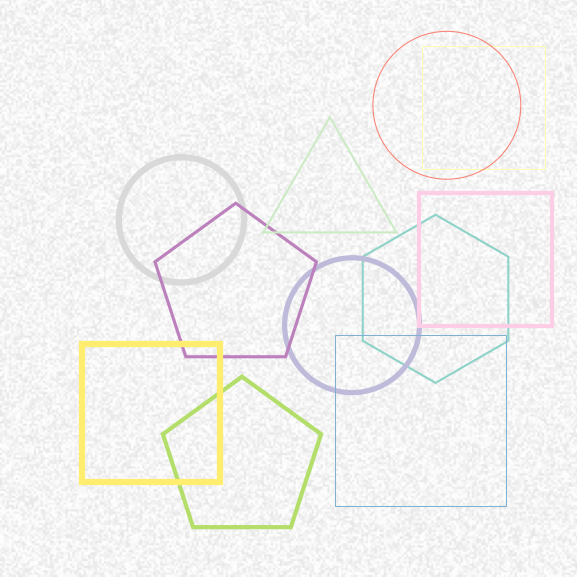[{"shape": "hexagon", "thickness": 1, "radius": 0.73, "center": [0.754, 0.482]}, {"shape": "square", "thickness": 0.5, "radius": 0.53, "center": [0.837, 0.813]}, {"shape": "circle", "thickness": 2.5, "radius": 0.58, "center": [0.61, 0.436]}, {"shape": "circle", "thickness": 0.5, "radius": 0.64, "center": [0.774, 0.817]}, {"shape": "square", "thickness": 0.5, "radius": 0.74, "center": [0.728, 0.272]}, {"shape": "pentagon", "thickness": 2, "radius": 0.72, "center": [0.419, 0.203]}, {"shape": "square", "thickness": 2, "radius": 0.58, "center": [0.84, 0.55]}, {"shape": "circle", "thickness": 3, "radius": 0.54, "center": [0.314, 0.618]}, {"shape": "pentagon", "thickness": 1.5, "radius": 0.73, "center": [0.408, 0.5]}, {"shape": "triangle", "thickness": 1, "radius": 0.67, "center": [0.571, 0.663]}, {"shape": "square", "thickness": 3, "radius": 0.6, "center": [0.261, 0.284]}]